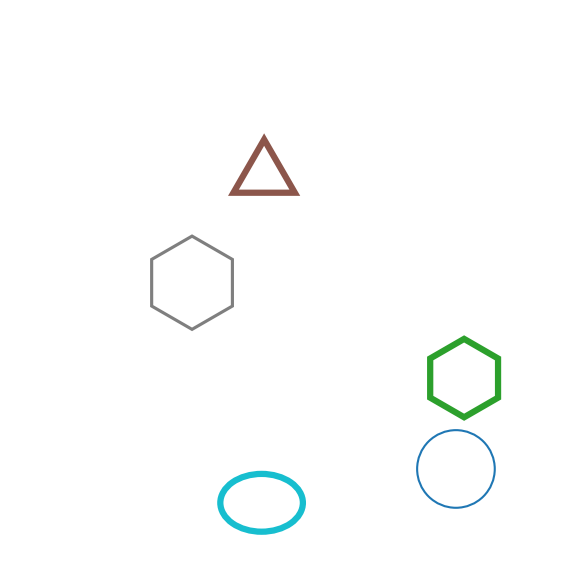[{"shape": "circle", "thickness": 1, "radius": 0.34, "center": [0.79, 0.187]}, {"shape": "hexagon", "thickness": 3, "radius": 0.34, "center": [0.804, 0.344]}, {"shape": "triangle", "thickness": 3, "radius": 0.31, "center": [0.457, 0.696]}, {"shape": "hexagon", "thickness": 1.5, "radius": 0.4, "center": [0.333, 0.51]}, {"shape": "oval", "thickness": 3, "radius": 0.36, "center": [0.453, 0.128]}]